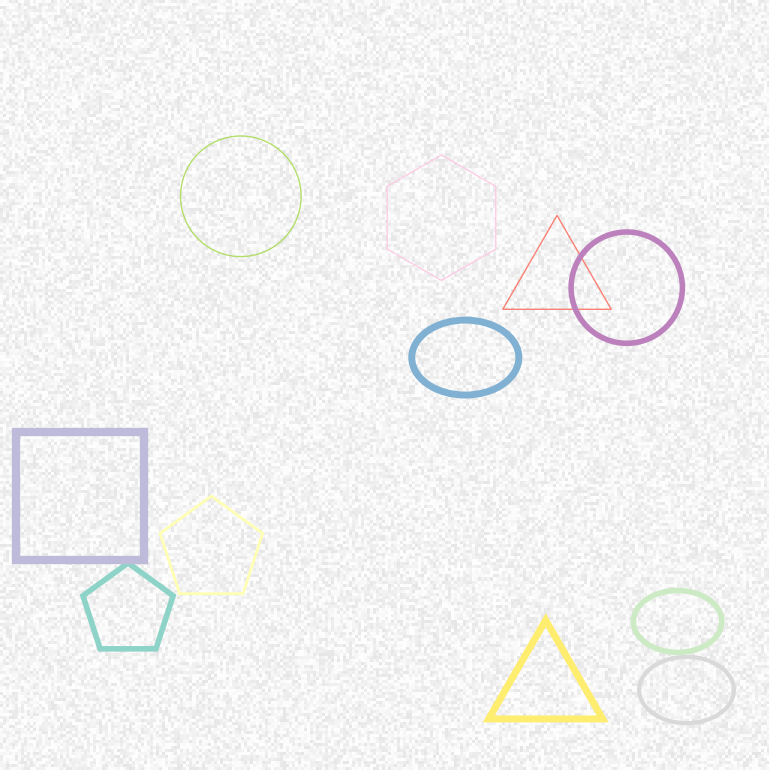[{"shape": "pentagon", "thickness": 2, "radius": 0.31, "center": [0.166, 0.207]}, {"shape": "pentagon", "thickness": 1, "radius": 0.35, "center": [0.274, 0.286]}, {"shape": "square", "thickness": 3, "radius": 0.42, "center": [0.104, 0.356]}, {"shape": "triangle", "thickness": 0.5, "radius": 0.41, "center": [0.723, 0.639]}, {"shape": "oval", "thickness": 2.5, "radius": 0.35, "center": [0.604, 0.536]}, {"shape": "circle", "thickness": 0.5, "radius": 0.39, "center": [0.313, 0.745]}, {"shape": "hexagon", "thickness": 0.5, "radius": 0.41, "center": [0.573, 0.717]}, {"shape": "oval", "thickness": 1.5, "radius": 0.31, "center": [0.892, 0.104]}, {"shape": "circle", "thickness": 2, "radius": 0.36, "center": [0.814, 0.626]}, {"shape": "oval", "thickness": 2, "radius": 0.29, "center": [0.88, 0.193]}, {"shape": "triangle", "thickness": 2.5, "radius": 0.43, "center": [0.709, 0.109]}]